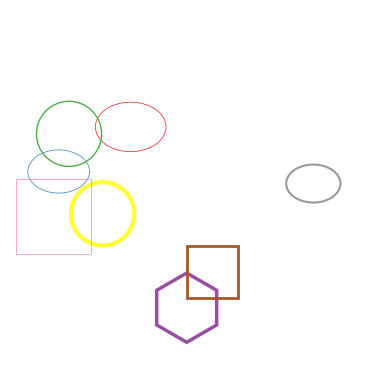[{"shape": "oval", "thickness": 0.5, "radius": 0.46, "center": [0.339, 0.67]}, {"shape": "oval", "thickness": 0.5, "radius": 0.4, "center": [0.152, 0.555]}, {"shape": "circle", "thickness": 1, "radius": 0.42, "center": [0.179, 0.652]}, {"shape": "hexagon", "thickness": 2.5, "radius": 0.45, "center": [0.485, 0.201]}, {"shape": "circle", "thickness": 3, "radius": 0.41, "center": [0.267, 0.445]}, {"shape": "square", "thickness": 2, "radius": 0.33, "center": [0.552, 0.293]}, {"shape": "square", "thickness": 0.5, "radius": 0.49, "center": [0.139, 0.437]}, {"shape": "oval", "thickness": 1.5, "radius": 0.35, "center": [0.814, 0.523]}]